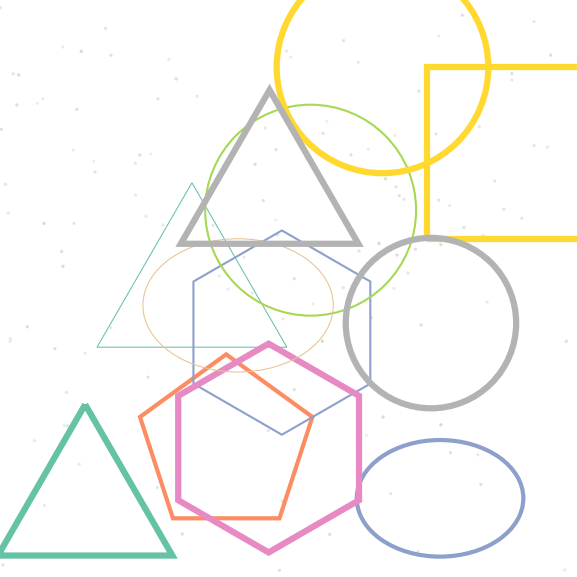[{"shape": "triangle", "thickness": 3, "radius": 0.87, "center": [0.147, 0.124]}, {"shape": "triangle", "thickness": 0.5, "radius": 0.95, "center": [0.332, 0.493]}, {"shape": "pentagon", "thickness": 2, "radius": 0.78, "center": [0.392, 0.229]}, {"shape": "oval", "thickness": 2, "radius": 0.72, "center": [0.762, 0.136]}, {"shape": "hexagon", "thickness": 1, "radius": 0.88, "center": [0.488, 0.423]}, {"shape": "hexagon", "thickness": 3, "radius": 0.9, "center": [0.465, 0.223]}, {"shape": "circle", "thickness": 1, "radius": 0.91, "center": [0.538, 0.635]}, {"shape": "square", "thickness": 3, "radius": 0.74, "center": [0.888, 0.734]}, {"shape": "circle", "thickness": 3, "radius": 0.92, "center": [0.662, 0.882]}, {"shape": "oval", "thickness": 0.5, "radius": 0.82, "center": [0.412, 0.47]}, {"shape": "triangle", "thickness": 3, "radius": 0.89, "center": [0.467, 0.666]}, {"shape": "circle", "thickness": 3, "radius": 0.74, "center": [0.746, 0.44]}]